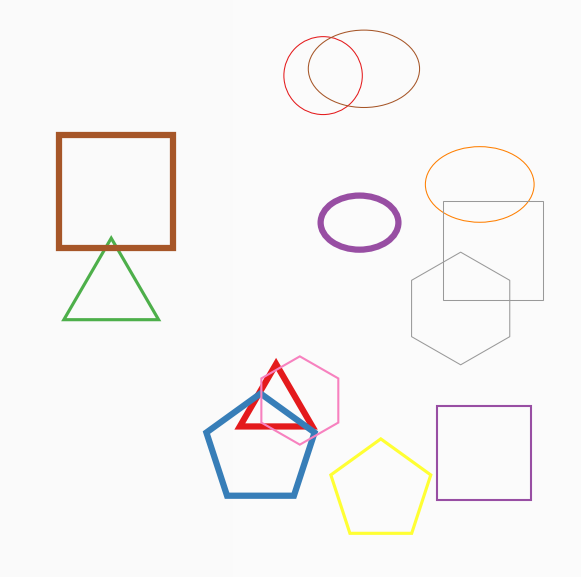[{"shape": "triangle", "thickness": 3, "radius": 0.36, "center": [0.475, 0.297]}, {"shape": "circle", "thickness": 0.5, "radius": 0.34, "center": [0.556, 0.868]}, {"shape": "pentagon", "thickness": 3, "radius": 0.49, "center": [0.448, 0.22]}, {"shape": "triangle", "thickness": 1.5, "radius": 0.47, "center": [0.191, 0.493]}, {"shape": "square", "thickness": 1, "radius": 0.41, "center": [0.833, 0.214]}, {"shape": "oval", "thickness": 3, "radius": 0.33, "center": [0.619, 0.614]}, {"shape": "oval", "thickness": 0.5, "radius": 0.47, "center": [0.825, 0.68]}, {"shape": "pentagon", "thickness": 1.5, "radius": 0.45, "center": [0.655, 0.149]}, {"shape": "oval", "thickness": 0.5, "radius": 0.48, "center": [0.626, 0.88]}, {"shape": "square", "thickness": 3, "radius": 0.49, "center": [0.199, 0.667]}, {"shape": "hexagon", "thickness": 1, "radius": 0.38, "center": [0.516, 0.306]}, {"shape": "square", "thickness": 0.5, "radius": 0.43, "center": [0.848, 0.565]}, {"shape": "hexagon", "thickness": 0.5, "radius": 0.49, "center": [0.793, 0.465]}]